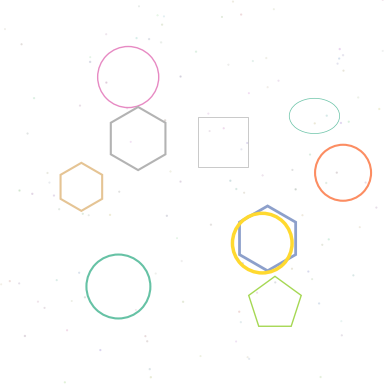[{"shape": "circle", "thickness": 1.5, "radius": 0.42, "center": [0.308, 0.256]}, {"shape": "oval", "thickness": 0.5, "radius": 0.33, "center": [0.817, 0.699]}, {"shape": "circle", "thickness": 1.5, "radius": 0.36, "center": [0.891, 0.551]}, {"shape": "hexagon", "thickness": 2, "radius": 0.42, "center": [0.695, 0.381]}, {"shape": "circle", "thickness": 1, "radius": 0.4, "center": [0.333, 0.8]}, {"shape": "pentagon", "thickness": 1, "radius": 0.36, "center": [0.714, 0.211]}, {"shape": "circle", "thickness": 2.5, "radius": 0.39, "center": [0.681, 0.369]}, {"shape": "hexagon", "thickness": 1.5, "radius": 0.31, "center": [0.211, 0.515]}, {"shape": "hexagon", "thickness": 1.5, "radius": 0.41, "center": [0.359, 0.64]}, {"shape": "square", "thickness": 0.5, "radius": 0.33, "center": [0.579, 0.631]}]